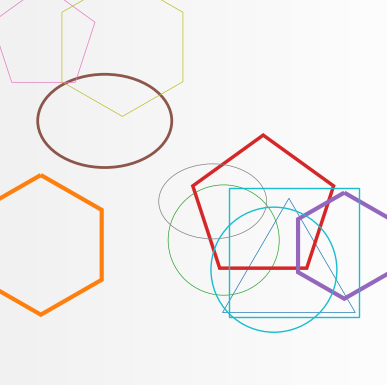[{"shape": "triangle", "thickness": 0.5, "radius": 0.99, "center": [0.746, 0.287]}, {"shape": "hexagon", "thickness": 3, "radius": 0.91, "center": [0.105, 0.364]}, {"shape": "circle", "thickness": 0.5, "radius": 0.72, "center": [0.577, 0.376]}, {"shape": "pentagon", "thickness": 2.5, "radius": 0.96, "center": [0.679, 0.458]}, {"shape": "hexagon", "thickness": 3, "radius": 0.69, "center": [0.888, 0.362]}, {"shape": "oval", "thickness": 2, "radius": 0.87, "center": [0.27, 0.686]}, {"shape": "pentagon", "thickness": 0.5, "radius": 0.7, "center": [0.112, 0.899]}, {"shape": "oval", "thickness": 0.5, "radius": 0.7, "center": [0.549, 0.477]}, {"shape": "hexagon", "thickness": 0.5, "radius": 0.9, "center": [0.316, 0.878]}, {"shape": "square", "thickness": 1, "radius": 0.84, "center": [0.758, 0.345]}, {"shape": "circle", "thickness": 1, "radius": 0.81, "center": [0.707, 0.3]}]